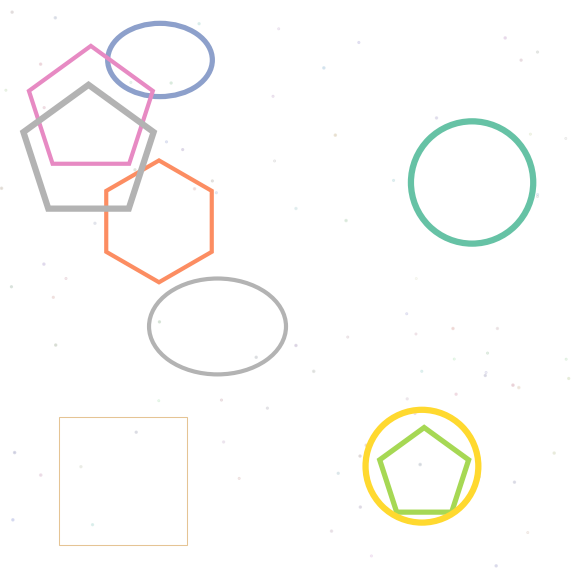[{"shape": "circle", "thickness": 3, "radius": 0.53, "center": [0.817, 0.683]}, {"shape": "hexagon", "thickness": 2, "radius": 0.53, "center": [0.275, 0.616]}, {"shape": "oval", "thickness": 2.5, "radius": 0.45, "center": [0.277, 0.895]}, {"shape": "pentagon", "thickness": 2, "radius": 0.56, "center": [0.157, 0.807]}, {"shape": "pentagon", "thickness": 2.5, "radius": 0.4, "center": [0.734, 0.178]}, {"shape": "circle", "thickness": 3, "radius": 0.49, "center": [0.731, 0.192]}, {"shape": "square", "thickness": 0.5, "radius": 0.55, "center": [0.213, 0.166]}, {"shape": "pentagon", "thickness": 3, "radius": 0.59, "center": [0.153, 0.734]}, {"shape": "oval", "thickness": 2, "radius": 0.59, "center": [0.377, 0.434]}]